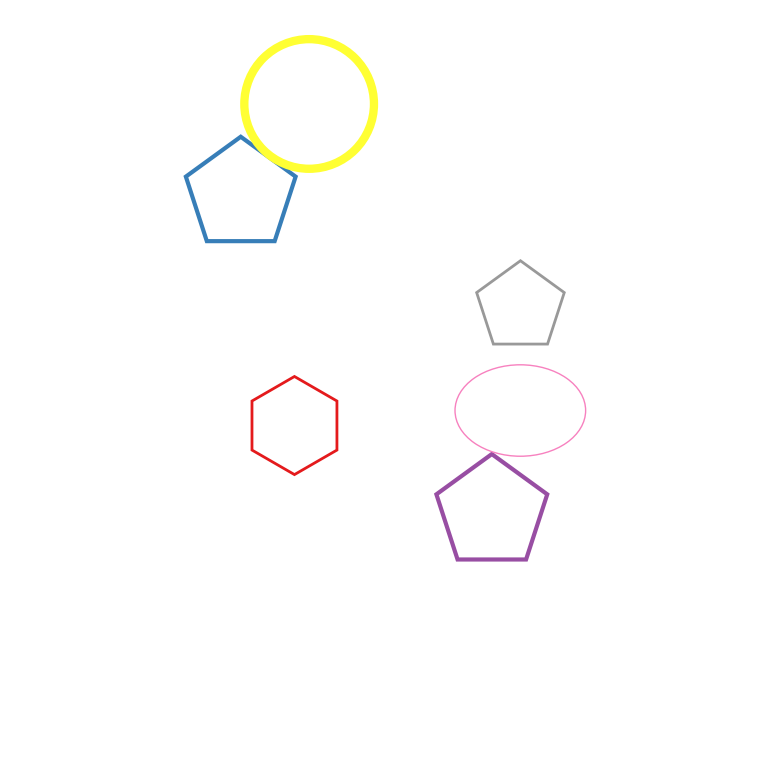[{"shape": "hexagon", "thickness": 1, "radius": 0.32, "center": [0.382, 0.447]}, {"shape": "pentagon", "thickness": 1.5, "radius": 0.37, "center": [0.313, 0.747]}, {"shape": "pentagon", "thickness": 1.5, "radius": 0.38, "center": [0.639, 0.335]}, {"shape": "circle", "thickness": 3, "radius": 0.42, "center": [0.401, 0.865]}, {"shape": "oval", "thickness": 0.5, "radius": 0.42, "center": [0.676, 0.467]}, {"shape": "pentagon", "thickness": 1, "radius": 0.3, "center": [0.676, 0.602]}]